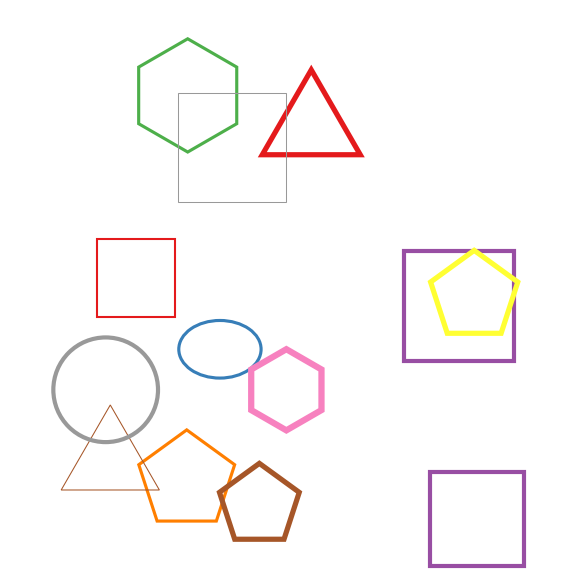[{"shape": "square", "thickness": 1, "radius": 0.34, "center": [0.236, 0.518]}, {"shape": "triangle", "thickness": 2.5, "radius": 0.49, "center": [0.539, 0.78]}, {"shape": "oval", "thickness": 1.5, "radius": 0.36, "center": [0.381, 0.394]}, {"shape": "hexagon", "thickness": 1.5, "radius": 0.49, "center": [0.325, 0.834]}, {"shape": "square", "thickness": 2, "radius": 0.41, "center": [0.826, 0.1]}, {"shape": "square", "thickness": 2, "radius": 0.47, "center": [0.795, 0.469]}, {"shape": "pentagon", "thickness": 1.5, "radius": 0.44, "center": [0.323, 0.167]}, {"shape": "pentagon", "thickness": 2.5, "radius": 0.4, "center": [0.821, 0.486]}, {"shape": "triangle", "thickness": 0.5, "radius": 0.49, "center": [0.191, 0.2]}, {"shape": "pentagon", "thickness": 2.5, "radius": 0.36, "center": [0.449, 0.124]}, {"shape": "hexagon", "thickness": 3, "radius": 0.35, "center": [0.496, 0.324]}, {"shape": "circle", "thickness": 2, "radius": 0.45, "center": [0.183, 0.324]}, {"shape": "square", "thickness": 0.5, "radius": 0.47, "center": [0.401, 0.744]}]